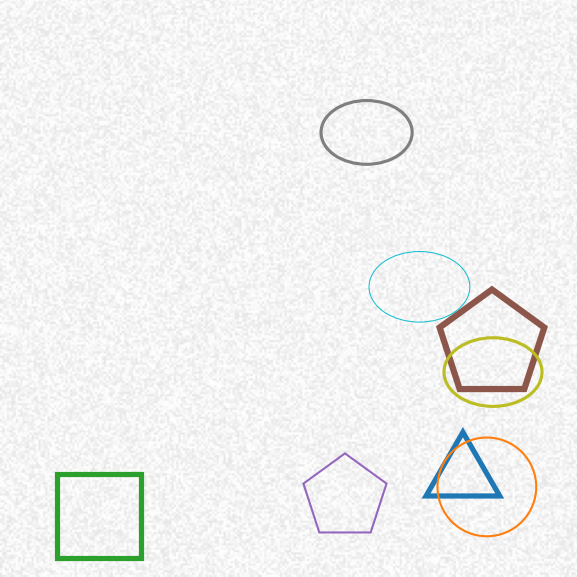[{"shape": "triangle", "thickness": 2.5, "radius": 0.37, "center": [0.802, 0.177]}, {"shape": "circle", "thickness": 1, "radius": 0.43, "center": [0.843, 0.156]}, {"shape": "square", "thickness": 2.5, "radius": 0.36, "center": [0.171, 0.106]}, {"shape": "pentagon", "thickness": 1, "radius": 0.38, "center": [0.597, 0.138]}, {"shape": "pentagon", "thickness": 3, "radius": 0.48, "center": [0.852, 0.403]}, {"shape": "oval", "thickness": 1.5, "radius": 0.39, "center": [0.635, 0.77]}, {"shape": "oval", "thickness": 1.5, "radius": 0.42, "center": [0.854, 0.355]}, {"shape": "oval", "thickness": 0.5, "radius": 0.44, "center": [0.726, 0.503]}]